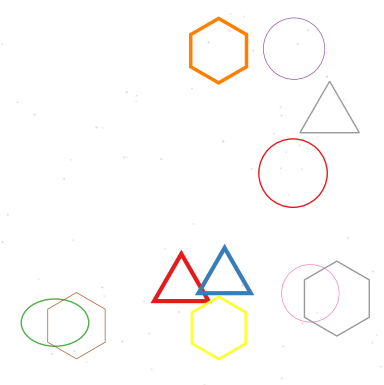[{"shape": "circle", "thickness": 1, "radius": 0.44, "center": [0.761, 0.55]}, {"shape": "triangle", "thickness": 3, "radius": 0.41, "center": [0.471, 0.259]}, {"shape": "triangle", "thickness": 3, "radius": 0.39, "center": [0.583, 0.278]}, {"shape": "oval", "thickness": 1, "radius": 0.44, "center": [0.143, 0.162]}, {"shape": "circle", "thickness": 0.5, "radius": 0.4, "center": [0.764, 0.874]}, {"shape": "hexagon", "thickness": 2.5, "radius": 0.42, "center": [0.568, 0.868]}, {"shape": "hexagon", "thickness": 2, "radius": 0.4, "center": [0.569, 0.148]}, {"shape": "hexagon", "thickness": 0.5, "radius": 0.43, "center": [0.199, 0.154]}, {"shape": "circle", "thickness": 0.5, "radius": 0.37, "center": [0.806, 0.238]}, {"shape": "hexagon", "thickness": 1, "radius": 0.49, "center": [0.875, 0.224]}, {"shape": "triangle", "thickness": 1, "radius": 0.45, "center": [0.856, 0.7]}]